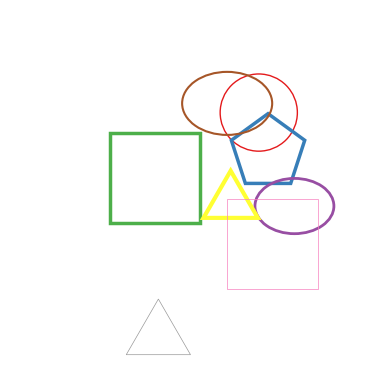[{"shape": "circle", "thickness": 1, "radius": 0.5, "center": [0.672, 0.708]}, {"shape": "pentagon", "thickness": 2.5, "radius": 0.5, "center": [0.696, 0.605]}, {"shape": "square", "thickness": 2.5, "radius": 0.58, "center": [0.403, 0.538]}, {"shape": "oval", "thickness": 2, "radius": 0.51, "center": [0.765, 0.465]}, {"shape": "triangle", "thickness": 3, "radius": 0.41, "center": [0.599, 0.475]}, {"shape": "oval", "thickness": 1.5, "radius": 0.58, "center": [0.59, 0.731]}, {"shape": "square", "thickness": 0.5, "radius": 0.59, "center": [0.707, 0.367]}, {"shape": "triangle", "thickness": 0.5, "radius": 0.48, "center": [0.411, 0.127]}]